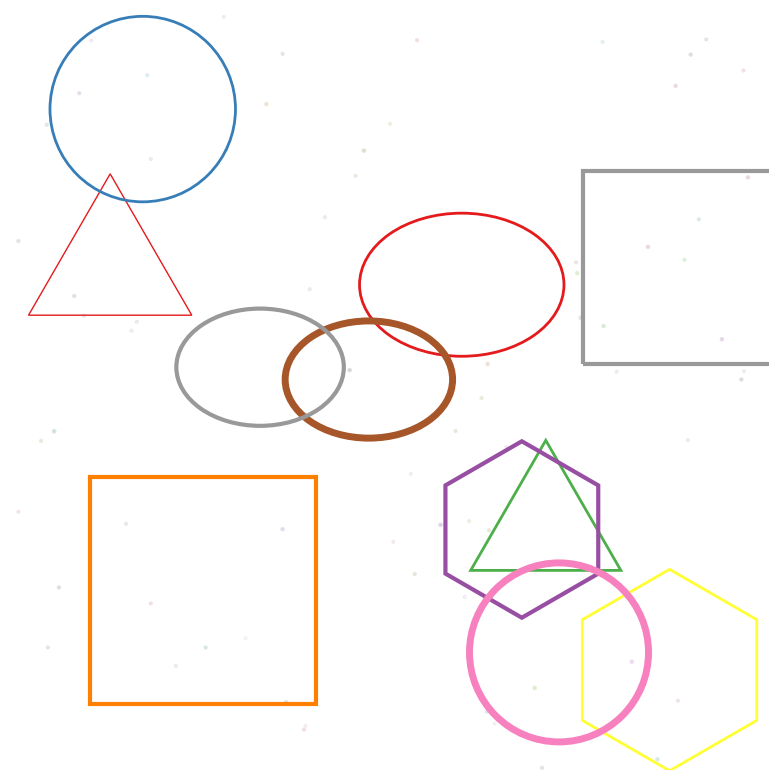[{"shape": "triangle", "thickness": 0.5, "radius": 0.61, "center": [0.143, 0.652]}, {"shape": "oval", "thickness": 1, "radius": 0.66, "center": [0.6, 0.63]}, {"shape": "circle", "thickness": 1, "radius": 0.6, "center": [0.185, 0.858]}, {"shape": "triangle", "thickness": 1, "radius": 0.56, "center": [0.709, 0.316]}, {"shape": "hexagon", "thickness": 1.5, "radius": 0.57, "center": [0.678, 0.312]}, {"shape": "square", "thickness": 1.5, "radius": 0.74, "center": [0.264, 0.234]}, {"shape": "hexagon", "thickness": 1, "radius": 0.65, "center": [0.87, 0.13]}, {"shape": "oval", "thickness": 2.5, "radius": 0.54, "center": [0.479, 0.507]}, {"shape": "circle", "thickness": 2.5, "radius": 0.58, "center": [0.726, 0.153]}, {"shape": "oval", "thickness": 1.5, "radius": 0.54, "center": [0.338, 0.523]}, {"shape": "square", "thickness": 1.5, "radius": 0.63, "center": [0.882, 0.653]}]